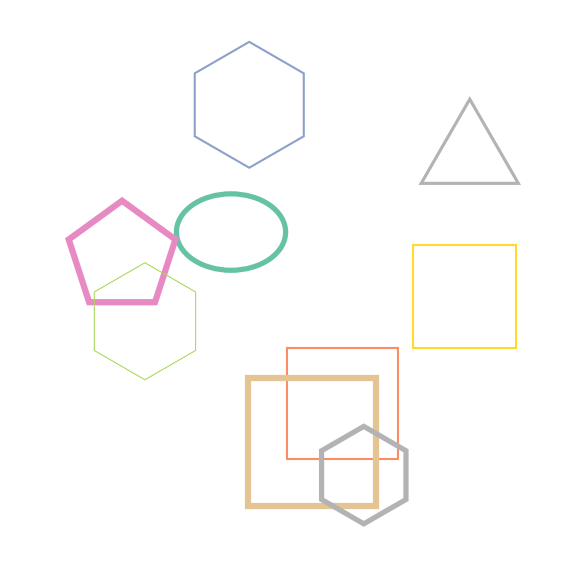[{"shape": "oval", "thickness": 2.5, "radius": 0.47, "center": [0.4, 0.597]}, {"shape": "square", "thickness": 1, "radius": 0.48, "center": [0.593, 0.3]}, {"shape": "hexagon", "thickness": 1, "radius": 0.54, "center": [0.432, 0.818]}, {"shape": "pentagon", "thickness": 3, "radius": 0.49, "center": [0.211, 0.554]}, {"shape": "hexagon", "thickness": 0.5, "radius": 0.51, "center": [0.251, 0.443]}, {"shape": "square", "thickness": 1, "radius": 0.45, "center": [0.805, 0.485]}, {"shape": "square", "thickness": 3, "radius": 0.55, "center": [0.54, 0.233]}, {"shape": "triangle", "thickness": 1.5, "radius": 0.49, "center": [0.813, 0.73]}, {"shape": "hexagon", "thickness": 2.5, "radius": 0.42, "center": [0.63, 0.176]}]